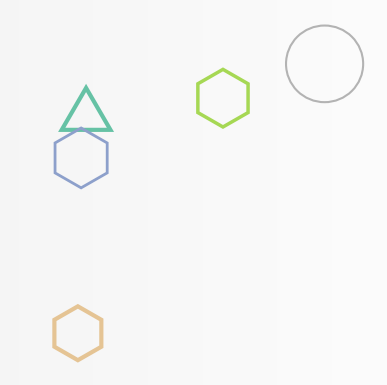[{"shape": "triangle", "thickness": 3, "radius": 0.36, "center": [0.222, 0.699]}, {"shape": "hexagon", "thickness": 2, "radius": 0.39, "center": [0.209, 0.59]}, {"shape": "hexagon", "thickness": 2.5, "radius": 0.37, "center": [0.575, 0.745]}, {"shape": "hexagon", "thickness": 3, "radius": 0.35, "center": [0.201, 0.134]}, {"shape": "circle", "thickness": 1.5, "radius": 0.5, "center": [0.838, 0.834]}]